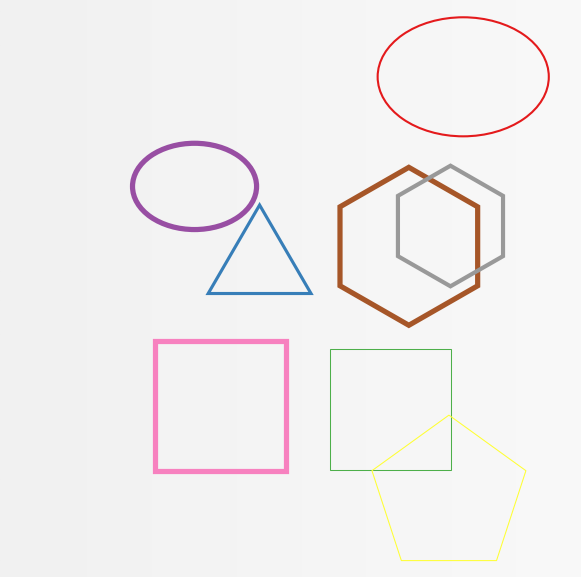[{"shape": "oval", "thickness": 1, "radius": 0.74, "center": [0.797, 0.866]}, {"shape": "triangle", "thickness": 1.5, "radius": 0.51, "center": [0.447, 0.542]}, {"shape": "square", "thickness": 0.5, "radius": 0.52, "center": [0.671, 0.29]}, {"shape": "oval", "thickness": 2.5, "radius": 0.53, "center": [0.335, 0.676]}, {"shape": "pentagon", "thickness": 0.5, "radius": 0.7, "center": [0.772, 0.141]}, {"shape": "hexagon", "thickness": 2.5, "radius": 0.68, "center": [0.703, 0.573]}, {"shape": "square", "thickness": 2.5, "radius": 0.56, "center": [0.379, 0.295]}, {"shape": "hexagon", "thickness": 2, "radius": 0.52, "center": [0.775, 0.608]}]